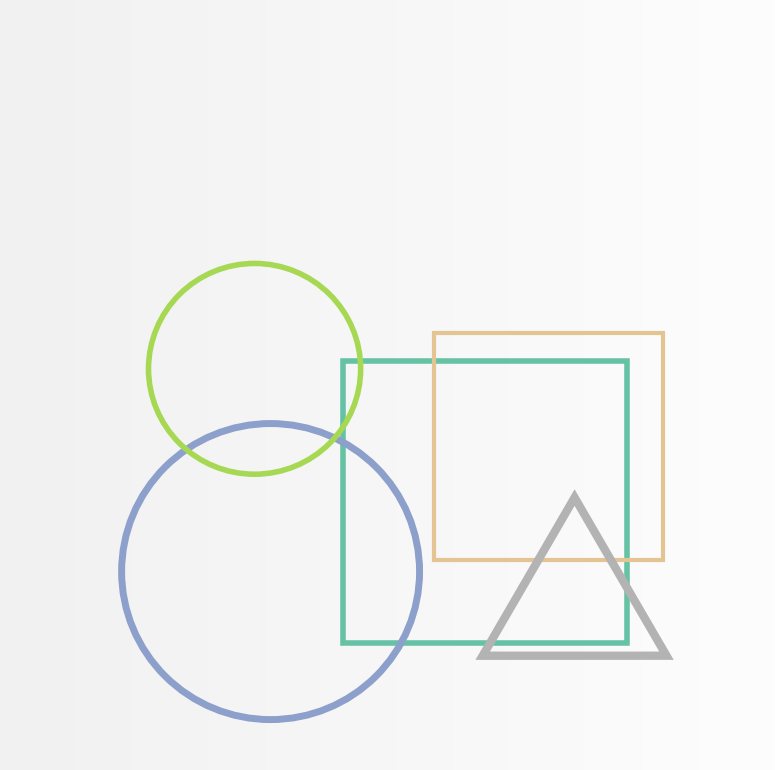[{"shape": "square", "thickness": 2, "radius": 0.92, "center": [0.626, 0.349]}, {"shape": "circle", "thickness": 2.5, "radius": 0.96, "center": [0.349, 0.258]}, {"shape": "circle", "thickness": 2, "radius": 0.68, "center": [0.328, 0.521]}, {"shape": "square", "thickness": 1.5, "radius": 0.74, "center": [0.708, 0.421]}, {"shape": "triangle", "thickness": 3, "radius": 0.68, "center": [0.741, 0.217]}]